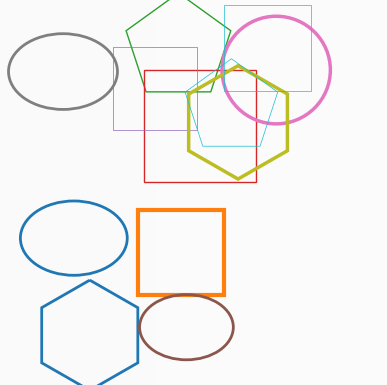[{"shape": "hexagon", "thickness": 2, "radius": 0.72, "center": [0.232, 0.129]}, {"shape": "oval", "thickness": 2, "radius": 0.69, "center": [0.19, 0.381]}, {"shape": "square", "thickness": 3, "radius": 0.56, "center": [0.468, 0.344]}, {"shape": "pentagon", "thickness": 1, "radius": 0.71, "center": [0.46, 0.876]}, {"shape": "square", "thickness": 1, "radius": 0.72, "center": [0.516, 0.673]}, {"shape": "square", "thickness": 0.5, "radius": 0.54, "center": [0.401, 0.77]}, {"shape": "oval", "thickness": 2, "radius": 0.6, "center": [0.481, 0.15]}, {"shape": "circle", "thickness": 2.5, "radius": 0.7, "center": [0.713, 0.818]}, {"shape": "oval", "thickness": 2, "radius": 0.7, "center": [0.163, 0.814]}, {"shape": "hexagon", "thickness": 2.5, "radius": 0.74, "center": [0.614, 0.682]}, {"shape": "pentagon", "thickness": 0.5, "radius": 0.63, "center": [0.597, 0.722]}, {"shape": "square", "thickness": 0.5, "radius": 0.56, "center": [0.691, 0.877]}]